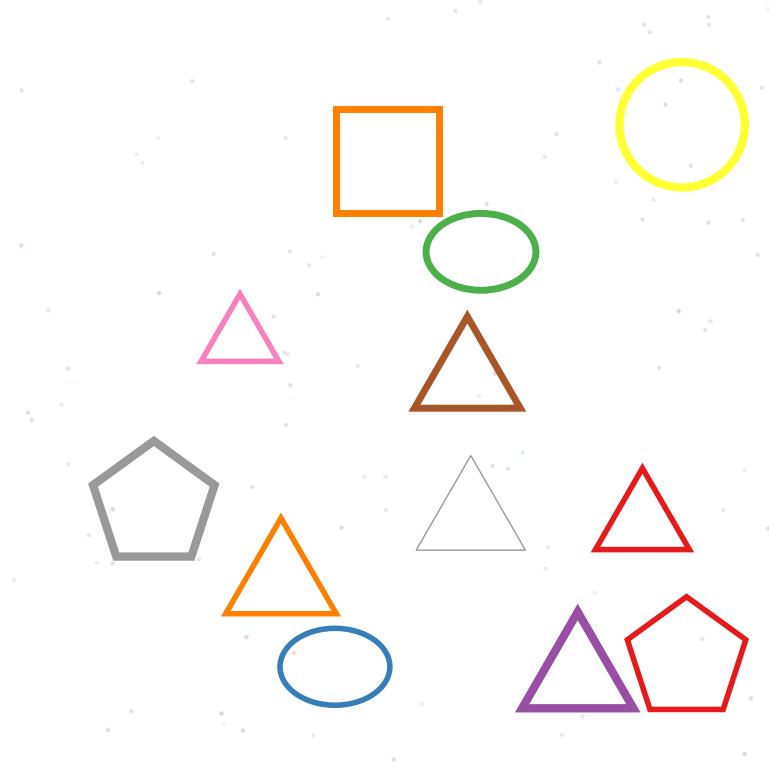[{"shape": "triangle", "thickness": 2, "radius": 0.35, "center": [0.834, 0.321]}, {"shape": "pentagon", "thickness": 2, "radius": 0.4, "center": [0.892, 0.144]}, {"shape": "oval", "thickness": 2, "radius": 0.36, "center": [0.435, 0.134]}, {"shape": "oval", "thickness": 2.5, "radius": 0.36, "center": [0.625, 0.673]}, {"shape": "triangle", "thickness": 3, "radius": 0.42, "center": [0.75, 0.122]}, {"shape": "triangle", "thickness": 2, "radius": 0.41, "center": [0.365, 0.244]}, {"shape": "square", "thickness": 2.5, "radius": 0.34, "center": [0.503, 0.791]}, {"shape": "circle", "thickness": 3, "radius": 0.41, "center": [0.886, 0.838]}, {"shape": "triangle", "thickness": 2.5, "radius": 0.4, "center": [0.607, 0.51]}, {"shape": "triangle", "thickness": 2, "radius": 0.29, "center": [0.312, 0.56]}, {"shape": "pentagon", "thickness": 3, "radius": 0.41, "center": [0.2, 0.344]}, {"shape": "triangle", "thickness": 0.5, "radius": 0.41, "center": [0.611, 0.326]}]